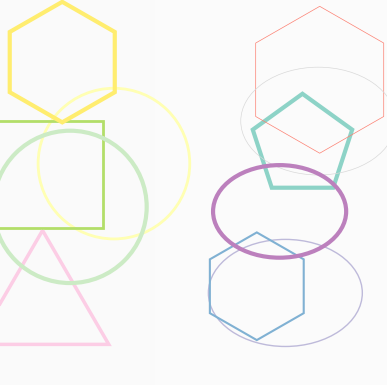[{"shape": "pentagon", "thickness": 3, "radius": 0.67, "center": [0.781, 0.622]}, {"shape": "circle", "thickness": 2, "radius": 0.98, "center": [0.294, 0.575]}, {"shape": "oval", "thickness": 1, "radius": 0.99, "center": [0.736, 0.239]}, {"shape": "hexagon", "thickness": 0.5, "radius": 0.95, "center": [0.825, 0.793]}, {"shape": "hexagon", "thickness": 1.5, "radius": 0.7, "center": [0.663, 0.256]}, {"shape": "square", "thickness": 2, "radius": 0.7, "center": [0.127, 0.547]}, {"shape": "triangle", "thickness": 2.5, "radius": 0.99, "center": [0.11, 0.204]}, {"shape": "oval", "thickness": 0.5, "radius": 1.0, "center": [0.821, 0.685]}, {"shape": "oval", "thickness": 3, "radius": 0.86, "center": [0.722, 0.451]}, {"shape": "circle", "thickness": 3, "radius": 0.99, "center": [0.181, 0.463]}, {"shape": "hexagon", "thickness": 3, "radius": 0.78, "center": [0.161, 0.839]}]